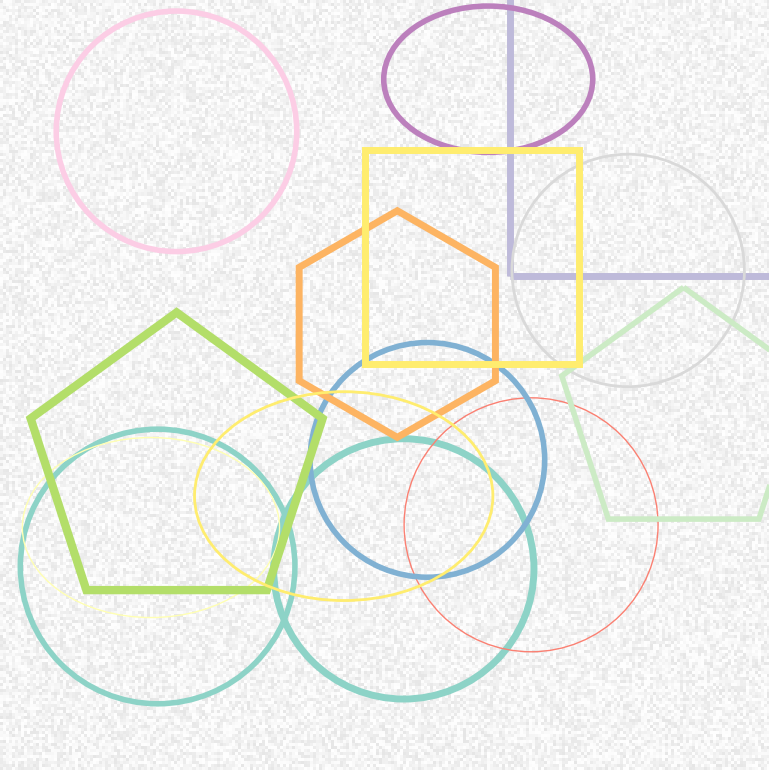[{"shape": "circle", "thickness": 2.5, "radius": 0.85, "center": [0.524, 0.261]}, {"shape": "circle", "thickness": 2, "radius": 0.89, "center": [0.205, 0.264]}, {"shape": "oval", "thickness": 0.5, "radius": 0.83, "center": [0.196, 0.315]}, {"shape": "square", "thickness": 2.5, "radius": 0.95, "center": [0.854, 0.832]}, {"shape": "circle", "thickness": 0.5, "radius": 0.82, "center": [0.69, 0.318]}, {"shape": "circle", "thickness": 2, "radius": 0.76, "center": [0.555, 0.403]}, {"shape": "hexagon", "thickness": 2.5, "radius": 0.74, "center": [0.516, 0.579]}, {"shape": "pentagon", "thickness": 3, "radius": 1.0, "center": [0.229, 0.395]}, {"shape": "circle", "thickness": 2, "radius": 0.78, "center": [0.229, 0.829]}, {"shape": "circle", "thickness": 1, "radius": 0.75, "center": [0.816, 0.649]}, {"shape": "oval", "thickness": 2, "radius": 0.68, "center": [0.634, 0.897]}, {"shape": "pentagon", "thickness": 2, "radius": 0.83, "center": [0.888, 0.46]}, {"shape": "oval", "thickness": 1, "radius": 0.97, "center": [0.446, 0.356]}, {"shape": "square", "thickness": 2.5, "radius": 0.69, "center": [0.613, 0.666]}]